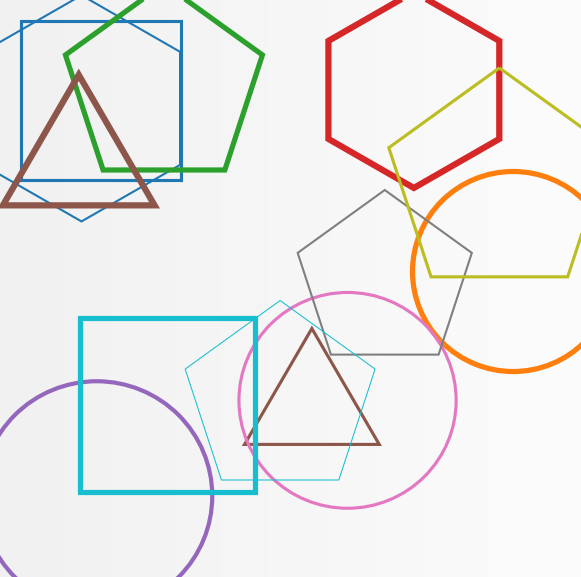[{"shape": "hexagon", "thickness": 1, "radius": 0.98, "center": [0.14, 0.812]}, {"shape": "square", "thickness": 1.5, "radius": 0.69, "center": [0.174, 0.825]}, {"shape": "circle", "thickness": 2.5, "radius": 0.87, "center": [0.883, 0.529]}, {"shape": "pentagon", "thickness": 2.5, "radius": 0.89, "center": [0.282, 0.849]}, {"shape": "hexagon", "thickness": 3, "radius": 0.85, "center": [0.712, 0.843]}, {"shape": "circle", "thickness": 2, "radius": 0.99, "center": [0.166, 0.14]}, {"shape": "triangle", "thickness": 1.5, "radius": 0.67, "center": [0.537, 0.296]}, {"shape": "triangle", "thickness": 3, "radius": 0.75, "center": [0.135, 0.719]}, {"shape": "circle", "thickness": 1.5, "radius": 0.93, "center": [0.598, 0.306]}, {"shape": "pentagon", "thickness": 1, "radius": 0.79, "center": [0.662, 0.513]}, {"shape": "pentagon", "thickness": 1.5, "radius": 1.0, "center": [0.859, 0.682]}, {"shape": "square", "thickness": 2.5, "radius": 0.75, "center": [0.288, 0.298]}, {"shape": "pentagon", "thickness": 0.5, "radius": 0.86, "center": [0.482, 0.307]}]